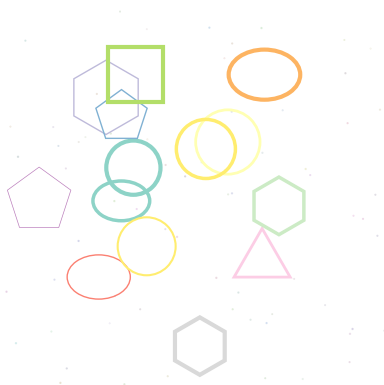[{"shape": "circle", "thickness": 3, "radius": 0.35, "center": [0.346, 0.564]}, {"shape": "oval", "thickness": 2.5, "radius": 0.37, "center": [0.315, 0.478]}, {"shape": "circle", "thickness": 2, "radius": 0.42, "center": [0.592, 0.631]}, {"shape": "hexagon", "thickness": 1, "radius": 0.48, "center": [0.275, 0.747]}, {"shape": "oval", "thickness": 1, "radius": 0.41, "center": [0.256, 0.281]}, {"shape": "pentagon", "thickness": 1, "radius": 0.35, "center": [0.316, 0.697]}, {"shape": "oval", "thickness": 3, "radius": 0.46, "center": [0.687, 0.806]}, {"shape": "square", "thickness": 3, "radius": 0.35, "center": [0.352, 0.807]}, {"shape": "triangle", "thickness": 2, "radius": 0.42, "center": [0.681, 0.322]}, {"shape": "hexagon", "thickness": 3, "radius": 0.37, "center": [0.519, 0.101]}, {"shape": "pentagon", "thickness": 0.5, "radius": 0.43, "center": [0.102, 0.479]}, {"shape": "hexagon", "thickness": 2.5, "radius": 0.37, "center": [0.725, 0.465]}, {"shape": "circle", "thickness": 2.5, "radius": 0.38, "center": [0.535, 0.613]}, {"shape": "circle", "thickness": 1.5, "radius": 0.38, "center": [0.381, 0.36]}]